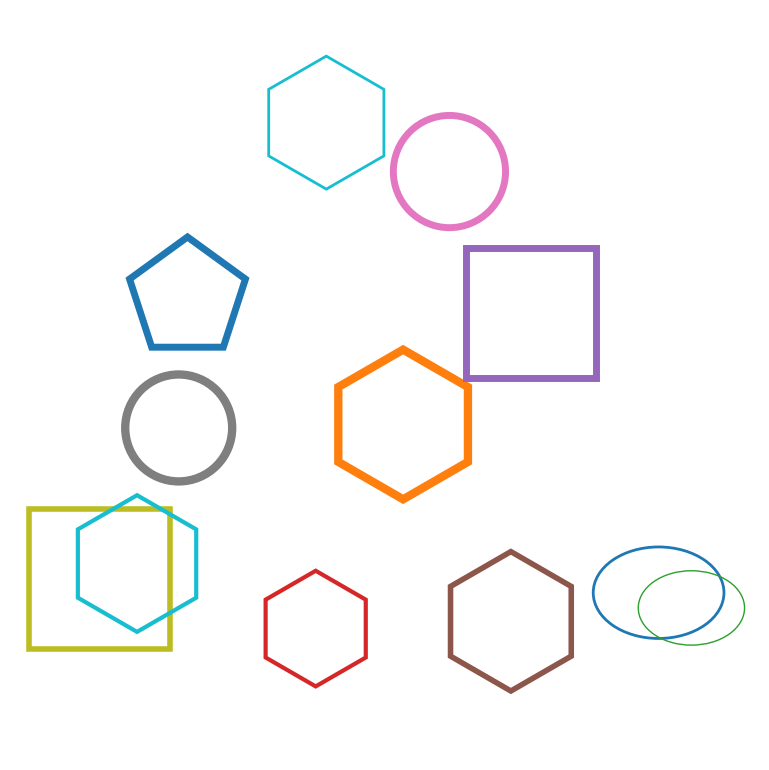[{"shape": "pentagon", "thickness": 2.5, "radius": 0.4, "center": [0.244, 0.613]}, {"shape": "oval", "thickness": 1, "radius": 0.42, "center": [0.855, 0.23]}, {"shape": "hexagon", "thickness": 3, "radius": 0.49, "center": [0.524, 0.449]}, {"shape": "oval", "thickness": 0.5, "radius": 0.35, "center": [0.898, 0.21]}, {"shape": "hexagon", "thickness": 1.5, "radius": 0.38, "center": [0.41, 0.184]}, {"shape": "square", "thickness": 2.5, "radius": 0.42, "center": [0.69, 0.594]}, {"shape": "hexagon", "thickness": 2, "radius": 0.45, "center": [0.663, 0.193]}, {"shape": "circle", "thickness": 2.5, "radius": 0.36, "center": [0.584, 0.777]}, {"shape": "circle", "thickness": 3, "radius": 0.35, "center": [0.232, 0.444]}, {"shape": "square", "thickness": 2, "radius": 0.45, "center": [0.129, 0.248]}, {"shape": "hexagon", "thickness": 1.5, "radius": 0.44, "center": [0.178, 0.268]}, {"shape": "hexagon", "thickness": 1, "radius": 0.43, "center": [0.424, 0.841]}]